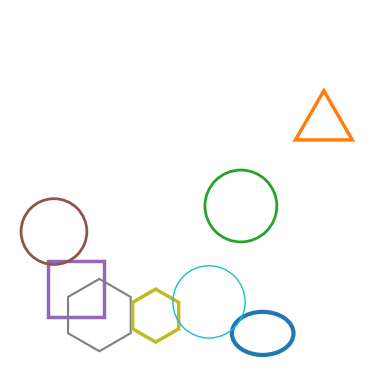[{"shape": "oval", "thickness": 3, "radius": 0.4, "center": [0.682, 0.134]}, {"shape": "triangle", "thickness": 2.5, "radius": 0.43, "center": [0.841, 0.679]}, {"shape": "circle", "thickness": 2, "radius": 0.47, "center": [0.626, 0.465]}, {"shape": "square", "thickness": 2.5, "radius": 0.36, "center": [0.198, 0.249]}, {"shape": "circle", "thickness": 2, "radius": 0.43, "center": [0.14, 0.399]}, {"shape": "hexagon", "thickness": 1.5, "radius": 0.47, "center": [0.258, 0.182]}, {"shape": "hexagon", "thickness": 2.5, "radius": 0.34, "center": [0.404, 0.18]}, {"shape": "circle", "thickness": 1, "radius": 0.47, "center": [0.543, 0.216]}]